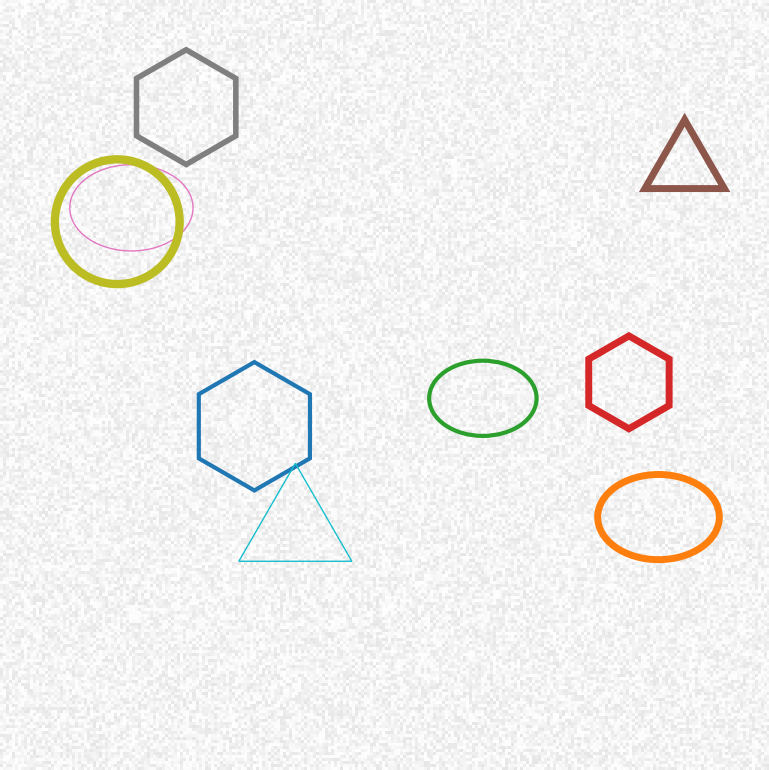[{"shape": "hexagon", "thickness": 1.5, "radius": 0.42, "center": [0.33, 0.446]}, {"shape": "oval", "thickness": 2.5, "radius": 0.39, "center": [0.855, 0.328]}, {"shape": "oval", "thickness": 1.5, "radius": 0.35, "center": [0.627, 0.483]}, {"shape": "hexagon", "thickness": 2.5, "radius": 0.3, "center": [0.817, 0.503]}, {"shape": "triangle", "thickness": 2.5, "radius": 0.3, "center": [0.889, 0.785]}, {"shape": "oval", "thickness": 0.5, "radius": 0.4, "center": [0.171, 0.73]}, {"shape": "hexagon", "thickness": 2, "radius": 0.37, "center": [0.242, 0.861]}, {"shape": "circle", "thickness": 3, "radius": 0.41, "center": [0.152, 0.712]}, {"shape": "triangle", "thickness": 0.5, "radius": 0.42, "center": [0.384, 0.313]}]